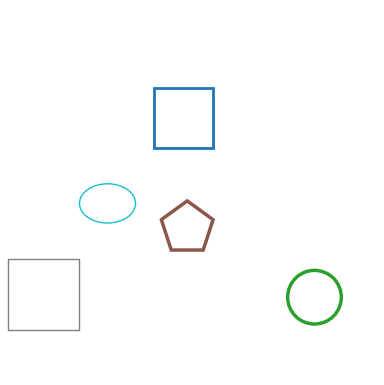[{"shape": "square", "thickness": 2, "radius": 0.39, "center": [0.477, 0.692]}, {"shape": "circle", "thickness": 2.5, "radius": 0.35, "center": [0.817, 0.228]}, {"shape": "pentagon", "thickness": 2.5, "radius": 0.35, "center": [0.486, 0.408]}, {"shape": "square", "thickness": 1, "radius": 0.46, "center": [0.112, 0.235]}, {"shape": "oval", "thickness": 1, "radius": 0.36, "center": [0.279, 0.472]}]